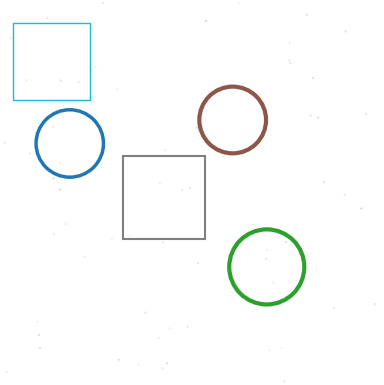[{"shape": "circle", "thickness": 2.5, "radius": 0.44, "center": [0.181, 0.627]}, {"shape": "circle", "thickness": 3, "radius": 0.49, "center": [0.693, 0.307]}, {"shape": "circle", "thickness": 3, "radius": 0.43, "center": [0.604, 0.688]}, {"shape": "square", "thickness": 1.5, "radius": 0.53, "center": [0.427, 0.487]}, {"shape": "square", "thickness": 1, "radius": 0.5, "center": [0.134, 0.841]}]